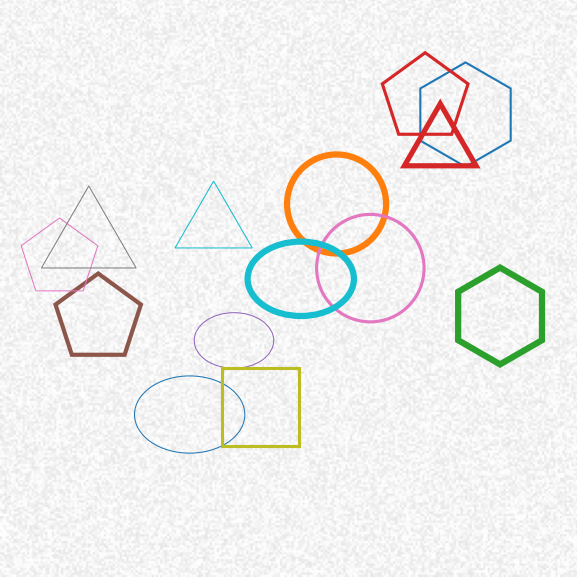[{"shape": "oval", "thickness": 0.5, "radius": 0.48, "center": [0.328, 0.281]}, {"shape": "hexagon", "thickness": 1, "radius": 0.45, "center": [0.806, 0.801]}, {"shape": "circle", "thickness": 3, "radius": 0.43, "center": [0.583, 0.646]}, {"shape": "hexagon", "thickness": 3, "radius": 0.42, "center": [0.866, 0.452]}, {"shape": "pentagon", "thickness": 1.5, "radius": 0.39, "center": [0.736, 0.83]}, {"shape": "triangle", "thickness": 2.5, "radius": 0.36, "center": [0.762, 0.748]}, {"shape": "oval", "thickness": 0.5, "radius": 0.34, "center": [0.405, 0.41]}, {"shape": "pentagon", "thickness": 2, "radius": 0.39, "center": [0.17, 0.448]}, {"shape": "pentagon", "thickness": 0.5, "radius": 0.35, "center": [0.103, 0.552]}, {"shape": "circle", "thickness": 1.5, "radius": 0.47, "center": [0.641, 0.535]}, {"shape": "triangle", "thickness": 0.5, "radius": 0.47, "center": [0.154, 0.582]}, {"shape": "square", "thickness": 1.5, "radius": 0.34, "center": [0.451, 0.294]}, {"shape": "oval", "thickness": 3, "radius": 0.46, "center": [0.521, 0.516]}, {"shape": "triangle", "thickness": 0.5, "radius": 0.39, "center": [0.37, 0.608]}]